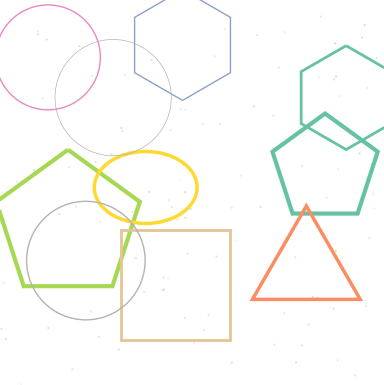[{"shape": "hexagon", "thickness": 2, "radius": 0.67, "center": [0.899, 0.746]}, {"shape": "pentagon", "thickness": 3, "radius": 0.72, "center": [0.844, 0.562]}, {"shape": "triangle", "thickness": 2.5, "radius": 0.81, "center": [0.796, 0.303]}, {"shape": "hexagon", "thickness": 1, "radius": 0.72, "center": [0.474, 0.883]}, {"shape": "circle", "thickness": 1, "radius": 0.68, "center": [0.125, 0.851]}, {"shape": "pentagon", "thickness": 3, "radius": 0.98, "center": [0.177, 0.415]}, {"shape": "oval", "thickness": 2.5, "radius": 0.67, "center": [0.378, 0.513]}, {"shape": "square", "thickness": 2, "radius": 0.71, "center": [0.455, 0.259]}, {"shape": "circle", "thickness": 1, "radius": 0.77, "center": [0.223, 0.323]}, {"shape": "circle", "thickness": 0.5, "radius": 0.75, "center": [0.294, 0.747]}]